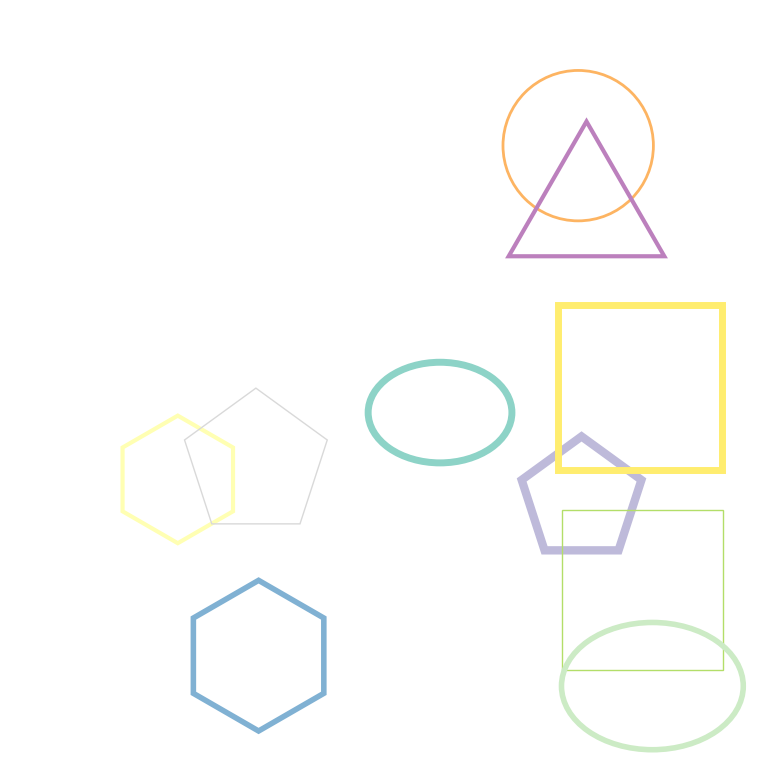[{"shape": "oval", "thickness": 2.5, "radius": 0.47, "center": [0.571, 0.464]}, {"shape": "hexagon", "thickness": 1.5, "radius": 0.41, "center": [0.231, 0.377]}, {"shape": "pentagon", "thickness": 3, "radius": 0.41, "center": [0.755, 0.351]}, {"shape": "hexagon", "thickness": 2, "radius": 0.49, "center": [0.336, 0.148]}, {"shape": "circle", "thickness": 1, "radius": 0.49, "center": [0.751, 0.811]}, {"shape": "square", "thickness": 0.5, "radius": 0.52, "center": [0.834, 0.234]}, {"shape": "pentagon", "thickness": 0.5, "radius": 0.49, "center": [0.332, 0.398]}, {"shape": "triangle", "thickness": 1.5, "radius": 0.58, "center": [0.762, 0.726]}, {"shape": "oval", "thickness": 2, "radius": 0.59, "center": [0.847, 0.109]}, {"shape": "square", "thickness": 2.5, "radius": 0.53, "center": [0.831, 0.497]}]